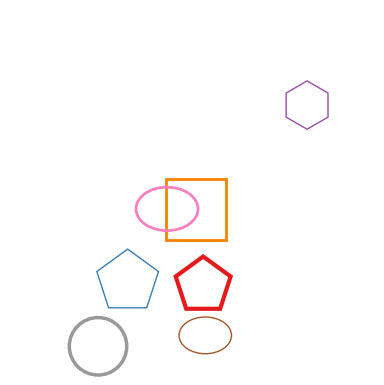[{"shape": "pentagon", "thickness": 3, "radius": 0.38, "center": [0.528, 0.259]}, {"shape": "pentagon", "thickness": 1, "radius": 0.42, "center": [0.332, 0.269]}, {"shape": "hexagon", "thickness": 1, "radius": 0.31, "center": [0.798, 0.727]}, {"shape": "square", "thickness": 2, "radius": 0.39, "center": [0.509, 0.456]}, {"shape": "oval", "thickness": 1, "radius": 0.34, "center": [0.533, 0.129]}, {"shape": "oval", "thickness": 2, "radius": 0.4, "center": [0.434, 0.457]}, {"shape": "circle", "thickness": 2.5, "radius": 0.37, "center": [0.255, 0.101]}]